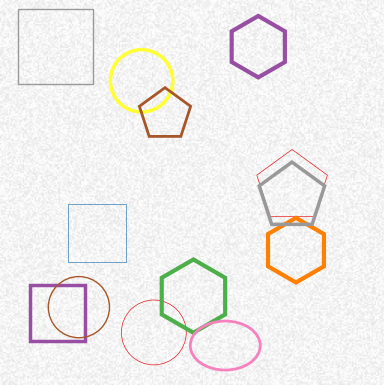[{"shape": "pentagon", "thickness": 0.5, "radius": 0.48, "center": [0.759, 0.515]}, {"shape": "circle", "thickness": 0.5, "radius": 0.42, "center": [0.4, 0.136]}, {"shape": "square", "thickness": 0.5, "radius": 0.37, "center": [0.251, 0.395]}, {"shape": "hexagon", "thickness": 3, "radius": 0.48, "center": [0.502, 0.231]}, {"shape": "hexagon", "thickness": 3, "radius": 0.4, "center": [0.671, 0.879]}, {"shape": "square", "thickness": 2.5, "radius": 0.36, "center": [0.149, 0.187]}, {"shape": "hexagon", "thickness": 3, "radius": 0.42, "center": [0.769, 0.35]}, {"shape": "circle", "thickness": 2.5, "radius": 0.41, "center": [0.368, 0.79]}, {"shape": "pentagon", "thickness": 2, "radius": 0.35, "center": [0.429, 0.702]}, {"shape": "circle", "thickness": 1, "radius": 0.4, "center": [0.205, 0.202]}, {"shape": "oval", "thickness": 2, "radius": 0.45, "center": [0.585, 0.102]}, {"shape": "pentagon", "thickness": 2.5, "radius": 0.45, "center": [0.758, 0.49]}, {"shape": "square", "thickness": 1, "radius": 0.49, "center": [0.144, 0.879]}]